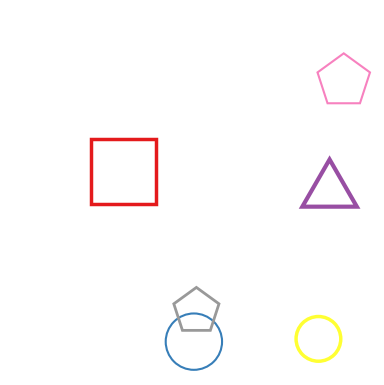[{"shape": "square", "thickness": 2.5, "radius": 0.42, "center": [0.321, 0.554]}, {"shape": "circle", "thickness": 1.5, "radius": 0.37, "center": [0.504, 0.113]}, {"shape": "triangle", "thickness": 3, "radius": 0.41, "center": [0.856, 0.504]}, {"shape": "circle", "thickness": 2.5, "radius": 0.29, "center": [0.827, 0.12]}, {"shape": "pentagon", "thickness": 1.5, "radius": 0.36, "center": [0.893, 0.79]}, {"shape": "pentagon", "thickness": 2, "radius": 0.31, "center": [0.51, 0.192]}]